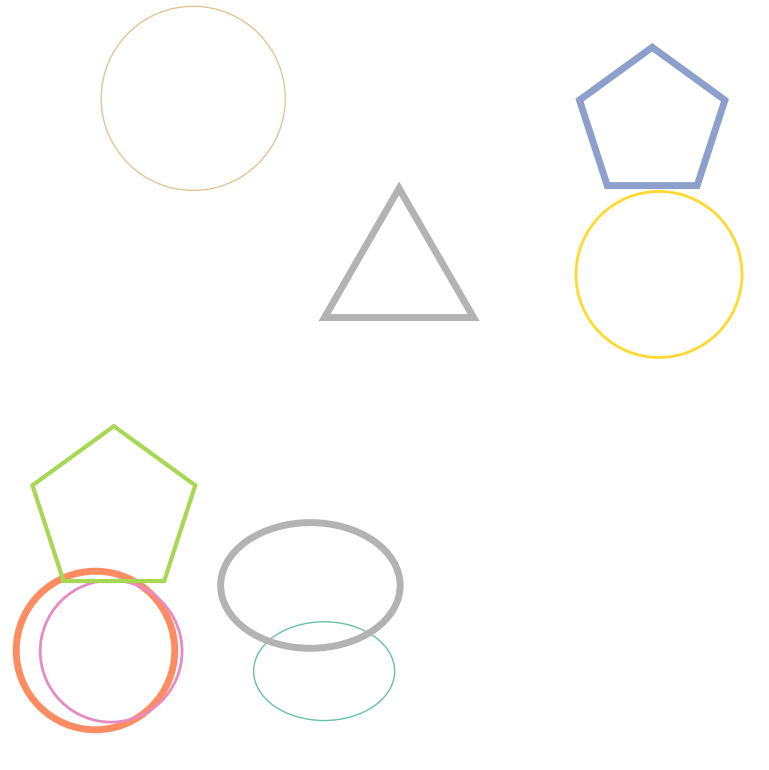[{"shape": "oval", "thickness": 0.5, "radius": 0.46, "center": [0.421, 0.128]}, {"shape": "circle", "thickness": 2.5, "radius": 0.51, "center": [0.124, 0.155]}, {"shape": "pentagon", "thickness": 2.5, "radius": 0.5, "center": [0.847, 0.839]}, {"shape": "circle", "thickness": 1, "radius": 0.46, "center": [0.144, 0.154]}, {"shape": "pentagon", "thickness": 1.5, "radius": 0.56, "center": [0.148, 0.335]}, {"shape": "circle", "thickness": 1, "radius": 0.54, "center": [0.856, 0.644]}, {"shape": "circle", "thickness": 0.5, "radius": 0.6, "center": [0.251, 0.872]}, {"shape": "triangle", "thickness": 2.5, "radius": 0.56, "center": [0.518, 0.643]}, {"shape": "oval", "thickness": 2.5, "radius": 0.58, "center": [0.403, 0.24]}]